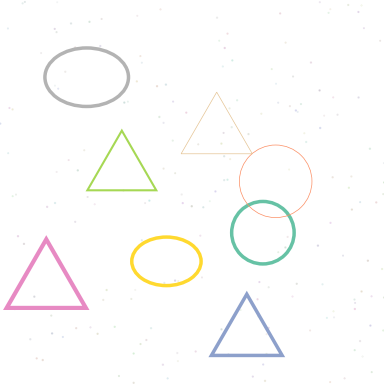[{"shape": "circle", "thickness": 2.5, "radius": 0.41, "center": [0.683, 0.396]}, {"shape": "circle", "thickness": 0.5, "radius": 0.47, "center": [0.716, 0.529]}, {"shape": "triangle", "thickness": 2.5, "radius": 0.53, "center": [0.641, 0.13]}, {"shape": "triangle", "thickness": 3, "radius": 0.59, "center": [0.12, 0.26]}, {"shape": "triangle", "thickness": 1.5, "radius": 0.52, "center": [0.316, 0.557]}, {"shape": "oval", "thickness": 2.5, "radius": 0.45, "center": [0.432, 0.321]}, {"shape": "triangle", "thickness": 0.5, "radius": 0.53, "center": [0.563, 0.654]}, {"shape": "oval", "thickness": 2.5, "radius": 0.54, "center": [0.225, 0.799]}]